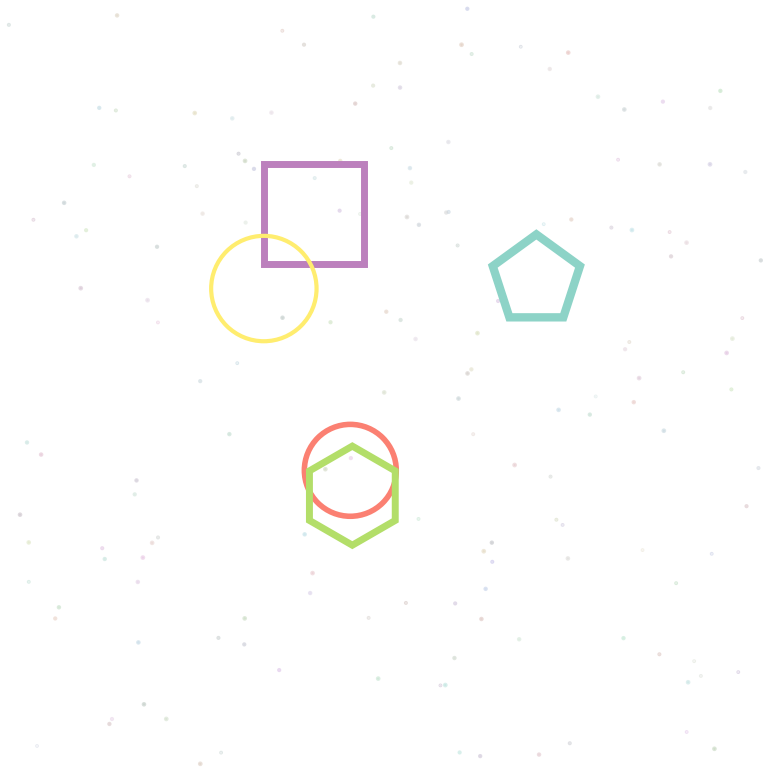[{"shape": "pentagon", "thickness": 3, "radius": 0.3, "center": [0.697, 0.636]}, {"shape": "circle", "thickness": 2, "radius": 0.3, "center": [0.455, 0.389]}, {"shape": "hexagon", "thickness": 2.5, "radius": 0.32, "center": [0.458, 0.356]}, {"shape": "square", "thickness": 2.5, "radius": 0.32, "center": [0.408, 0.723]}, {"shape": "circle", "thickness": 1.5, "radius": 0.34, "center": [0.343, 0.625]}]